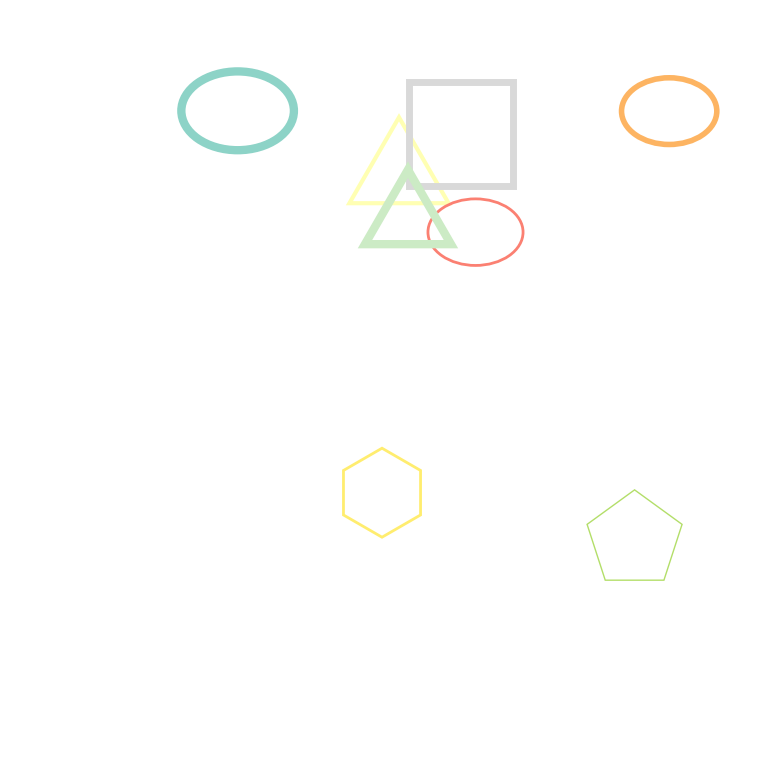[{"shape": "oval", "thickness": 3, "radius": 0.37, "center": [0.309, 0.856]}, {"shape": "triangle", "thickness": 1.5, "radius": 0.37, "center": [0.518, 0.773]}, {"shape": "oval", "thickness": 1, "radius": 0.31, "center": [0.618, 0.698]}, {"shape": "oval", "thickness": 2, "radius": 0.31, "center": [0.869, 0.856]}, {"shape": "pentagon", "thickness": 0.5, "radius": 0.32, "center": [0.824, 0.299]}, {"shape": "square", "thickness": 2.5, "radius": 0.34, "center": [0.599, 0.826]}, {"shape": "triangle", "thickness": 3, "radius": 0.32, "center": [0.53, 0.715]}, {"shape": "hexagon", "thickness": 1, "radius": 0.29, "center": [0.496, 0.36]}]